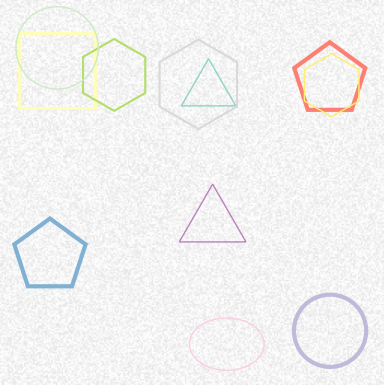[{"shape": "triangle", "thickness": 1, "radius": 0.41, "center": [0.542, 0.766]}, {"shape": "square", "thickness": 2, "radius": 0.49, "center": [0.148, 0.816]}, {"shape": "circle", "thickness": 3, "radius": 0.47, "center": [0.857, 0.141]}, {"shape": "pentagon", "thickness": 3, "radius": 0.48, "center": [0.857, 0.793]}, {"shape": "pentagon", "thickness": 3, "radius": 0.49, "center": [0.13, 0.335]}, {"shape": "hexagon", "thickness": 1.5, "radius": 0.47, "center": [0.296, 0.805]}, {"shape": "oval", "thickness": 1, "radius": 0.49, "center": [0.589, 0.106]}, {"shape": "hexagon", "thickness": 1.5, "radius": 0.58, "center": [0.515, 0.781]}, {"shape": "triangle", "thickness": 1, "radius": 0.5, "center": [0.552, 0.422]}, {"shape": "circle", "thickness": 1, "radius": 0.53, "center": [0.148, 0.876]}, {"shape": "hexagon", "thickness": 1, "radius": 0.41, "center": [0.861, 0.779]}]